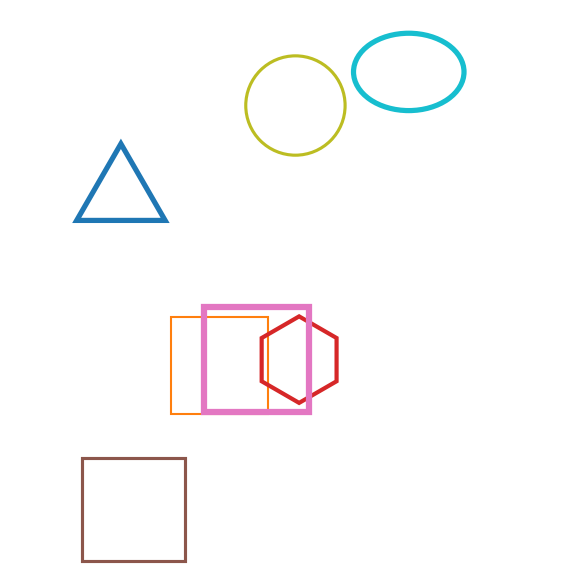[{"shape": "triangle", "thickness": 2.5, "radius": 0.44, "center": [0.209, 0.662]}, {"shape": "square", "thickness": 1, "radius": 0.42, "center": [0.381, 0.366]}, {"shape": "hexagon", "thickness": 2, "radius": 0.37, "center": [0.518, 0.376]}, {"shape": "square", "thickness": 1.5, "radius": 0.45, "center": [0.232, 0.117]}, {"shape": "square", "thickness": 3, "radius": 0.46, "center": [0.444, 0.376]}, {"shape": "circle", "thickness": 1.5, "radius": 0.43, "center": [0.512, 0.816]}, {"shape": "oval", "thickness": 2.5, "radius": 0.48, "center": [0.708, 0.875]}]